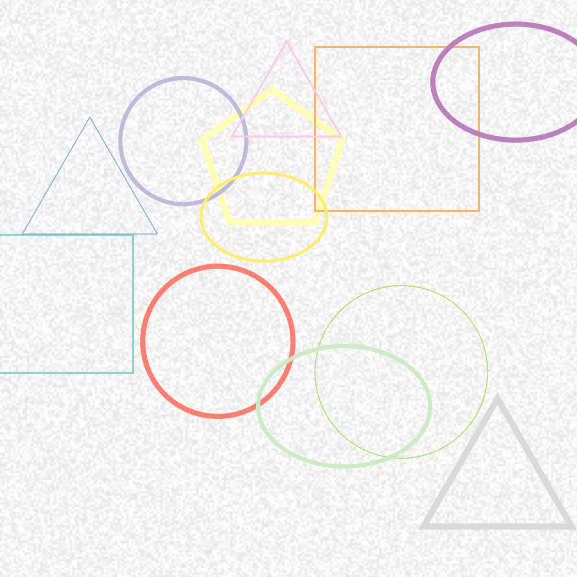[{"shape": "square", "thickness": 1, "radius": 0.6, "center": [0.111, 0.473]}, {"shape": "pentagon", "thickness": 3, "radius": 0.64, "center": [0.472, 0.717]}, {"shape": "circle", "thickness": 2, "radius": 0.55, "center": [0.317, 0.755]}, {"shape": "circle", "thickness": 2.5, "radius": 0.65, "center": [0.377, 0.408]}, {"shape": "triangle", "thickness": 0.5, "radius": 0.68, "center": [0.156, 0.661]}, {"shape": "square", "thickness": 1, "radius": 0.71, "center": [0.687, 0.777]}, {"shape": "circle", "thickness": 0.5, "radius": 0.75, "center": [0.695, 0.355]}, {"shape": "triangle", "thickness": 1, "radius": 0.55, "center": [0.496, 0.817]}, {"shape": "triangle", "thickness": 3, "radius": 0.74, "center": [0.861, 0.161]}, {"shape": "oval", "thickness": 2.5, "radius": 0.72, "center": [0.893, 0.857]}, {"shape": "oval", "thickness": 2, "radius": 0.75, "center": [0.596, 0.296]}, {"shape": "oval", "thickness": 1.5, "radius": 0.54, "center": [0.457, 0.623]}]